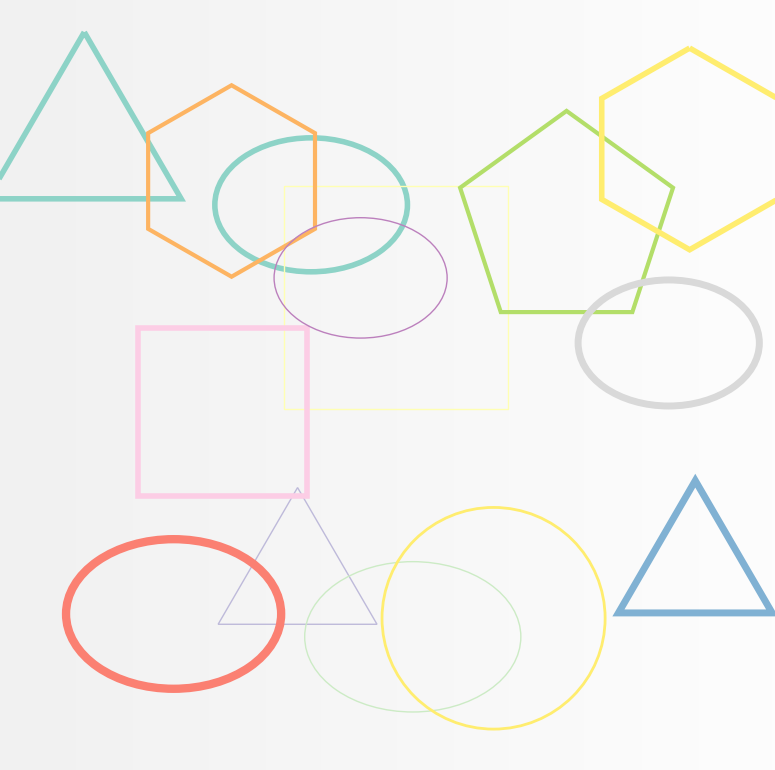[{"shape": "oval", "thickness": 2, "radius": 0.62, "center": [0.401, 0.734]}, {"shape": "triangle", "thickness": 2, "radius": 0.72, "center": [0.109, 0.814]}, {"shape": "square", "thickness": 0.5, "radius": 0.72, "center": [0.511, 0.614]}, {"shape": "triangle", "thickness": 0.5, "radius": 0.59, "center": [0.384, 0.248]}, {"shape": "oval", "thickness": 3, "radius": 0.69, "center": [0.224, 0.203]}, {"shape": "triangle", "thickness": 2.5, "radius": 0.57, "center": [0.897, 0.261]}, {"shape": "hexagon", "thickness": 1.5, "radius": 0.62, "center": [0.299, 0.765]}, {"shape": "pentagon", "thickness": 1.5, "radius": 0.72, "center": [0.731, 0.712]}, {"shape": "square", "thickness": 2, "radius": 0.54, "center": [0.287, 0.465]}, {"shape": "oval", "thickness": 2.5, "radius": 0.58, "center": [0.863, 0.555]}, {"shape": "oval", "thickness": 0.5, "radius": 0.56, "center": [0.465, 0.639]}, {"shape": "oval", "thickness": 0.5, "radius": 0.7, "center": [0.533, 0.173]}, {"shape": "hexagon", "thickness": 2, "radius": 0.65, "center": [0.89, 0.807]}, {"shape": "circle", "thickness": 1, "radius": 0.72, "center": [0.637, 0.197]}]